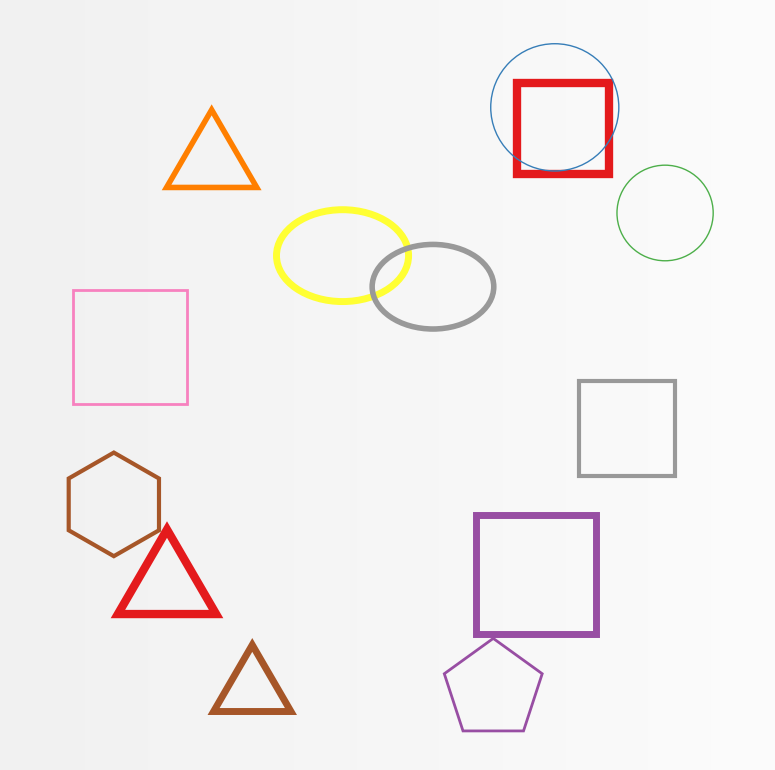[{"shape": "square", "thickness": 3, "radius": 0.29, "center": [0.726, 0.833]}, {"shape": "triangle", "thickness": 3, "radius": 0.37, "center": [0.215, 0.239]}, {"shape": "circle", "thickness": 0.5, "radius": 0.41, "center": [0.716, 0.861]}, {"shape": "circle", "thickness": 0.5, "radius": 0.31, "center": [0.858, 0.723]}, {"shape": "pentagon", "thickness": 1, "radius": 0.33, "center": [0.636, 0.104]}, {"shape": "square", "thickness": 2.5, "radius": 0.39, "center": [0.692, 0.254]}, {"shape": "triangle", "thickness": 2, "radius": 0.34, "center": [0.273, 0.79]}, {"shape": "oval", "thickness": 2.5, "radius": 0.43, "center": [0.442, 0.668]}, {"shape": "triangle", "thickness": 2.5, "radius": 0.29, "center": [0.326, 0.105]}, {"shape": "hexagon", "thickness": 1.5, "radius": 0.34, "center": [0.147, 0.345]}, {"shape": "square", "thickness": 1, "radius": 0.37, "center": [0.168, 0.55]}, {"shape": "oval", "thickness": 2, "radius": 0.39, "center": [0.559, 0.628]}, {"shape": "square", "thickness": 1.5, "radius": 0.31, "center": [0.809, 0.444]}]